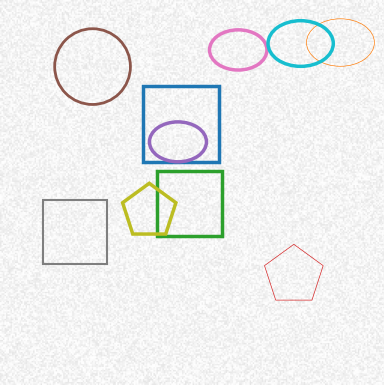[{"shape": "square", "thickness": 2.5, "radius": 0.49, "center": [0.471, 0.678]}, {"shape": "oval", "thickness": 0.5, "radius": 0.44, "center": [0.884, 0.89]}, {"shape": "square", "thickness": 2.5, "radius": 0.42, "center": [0.492, 0.471]}, {"shape": "pentagon", "thickness": 0.5, "radius": 0.4, "center": [0.763, 0.285]}, {"shape": "oval", "thickness": 2.5, "radius": 0.37, "center": [0.462, 0.632]}, {"shape": "circle", "thickness": 2, "radius": 0.49, "center": [0.24, 0.827]}, {"shape": "oval", "thickness": 2.5, "radius": 0.37, "center": [0.619, 0.87]}, {"shape": "square", "thickness": 1.5, "radius": 0.42, "center": [0.194, 0.397]}, {"shape": "pentagon", "thickness": 2.5, "radius": 0.36, "center": [0.388, 0.451]}, {"shape": "oval", "thickness": 2.5, "radius": 0.42, "center": [0.781, 0.887]}]